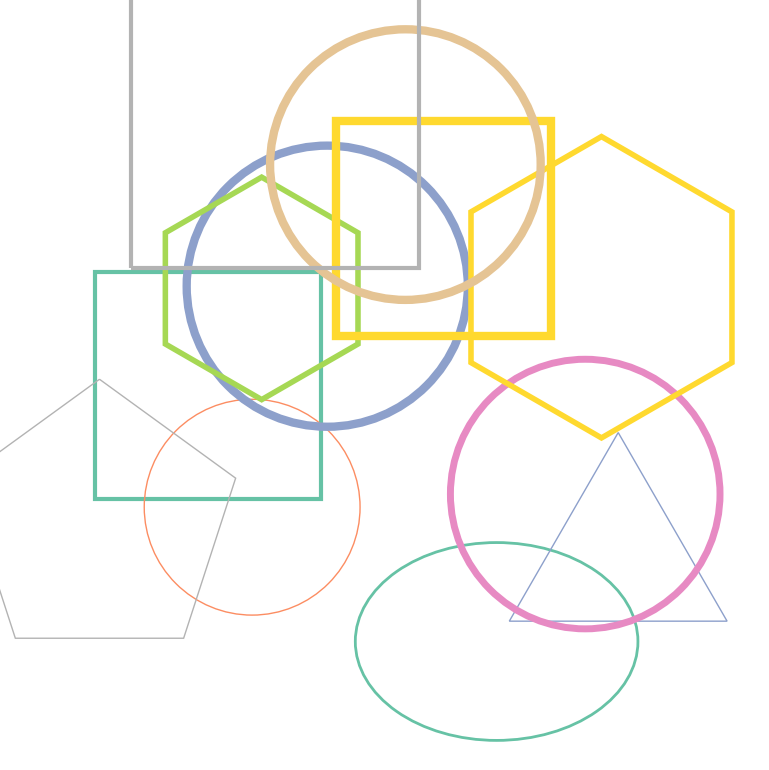[{"shape": "oval", "thickness": 1, "radius": 0.92, "center": [0.645, 0.167]}, {"shape": "square", "thickness": 1.5, "radius": 0.74, "center": [0.27, 0.499]}, {"shape": "circle", "thickness": 0.5, "radius": 0.7, "center": [0.327, 0.341]}, {"shape": "circle", "thickness": 3, "radius": 0.91, "center": [0.425, 0.628]}, {"shape": "triangle", "thickness": 0.5, "radius": 0.82, "center": [0.803, 0.275]}, {"shape": "circle", "thickness": 2.5, "radius": 0.88, "center": [0.76, 0.358]}, {"shape": "hexagon", "thickness": 2, "radius": 0.72, "center": [0.34, 0.625]}, {"shape": "hexagon", "thickness": 2, "radius": 0.98, "center": [0.781, 0.627]}, {"shape": "square", "thickness": 3, "radius": 0.7, "center": [0.576, 0.703]}, {"shape": "circle", "thickness": 3, "radius": 0.88, "center": [0.526, 0.786]}, {"shape": "square", "thickness": 1.5, "radius": 0.93, "center": [0.357, 0.839]}, {"shape": "pentagon", "thickness": 0.5, "radius": 0.93, "center": [0.129, 0.322]}]